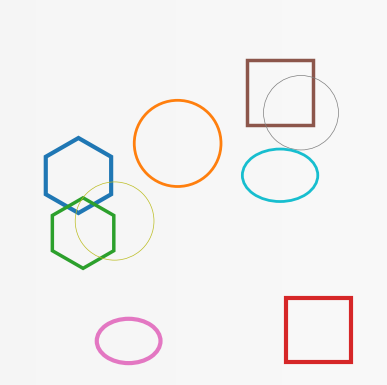[{"shape": "hexagon", "thickness": 3, "radius": 0.49, "center": [0.202, 0.544]}, {"shape": "circle", "thickness": 2, "radius": 0.56, "center": [0.458, 0.628]}, {"shape": "hexagon", "thickness": 2.5, "radius": 0.46, "center": [0.214, 0.395]}, {"shape": "square", "thickness": 3, "radius": 0.42, "center": [0.822, 0.143]}, {"shape": "square", "thickness": 2.5, "radius": 0.42, "center": [0.723, 0.76]}, {"shape": "oval", "thickness": 3, "radius": 0.41, "center": [0.332, 0.114]}, {"shape": "circle", "thickness": 0.5, "radius": 0.48, "center": [0.777, 0.707]}, {"shape": "circle", "thickness": 0.5, "radius": 0.51, "center": [0.296, 0.426]}, {"shape": "oval", "thickness": 2, "radius": 0.49, "center": [0.723, 0.545]}]